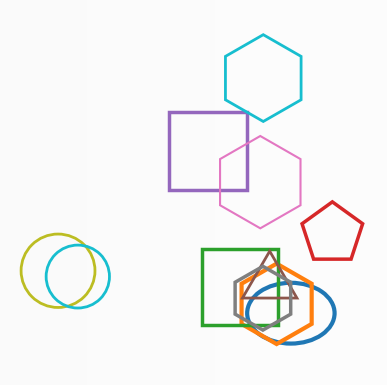[{"shape": "oval", "thickness": 3, "radius": 0.56, "center": [0.751, 0.187]}, {"shape": "hexagon", "thickness": 3, "radius": 0.52, "center": [0.714, 0.211]}, {"shape": "square", "thickness": 2.5, "radius": 0.49, "center": [0.619, 0.254]}, {"shape": "pentagon", "thickness": 2.5, "radius": 0.41, "center": [0.858, 0.393]}, {"shape": "square", "thickness": 2.5, "radius": 0.5, "center": [0.537, 0.609]}, {"shape": "triangle", "thickness": 2, "radius": 0.41, "center": [0.696, 0.266]}, {"shape": "hexagon", "thickness": 1.5, "radius": 0.6, "center": [0.672, 0.527]}, {"shape": "hexagon", "thickness": 2.5, "radius": 0.41, "center": [0.678, 0.225]}, {"shape": "circle", "thickness": 2, "radius": 0.48, "center": [0.15, 0.297]}, {"shape": "circle", "thickness": 2, "radius": 0.41, "center": [0.201, 0.282]}, {"shape": "hexagon", "thickness": 2, "radius": 0.56, "center": [0.679, 0.797]}]